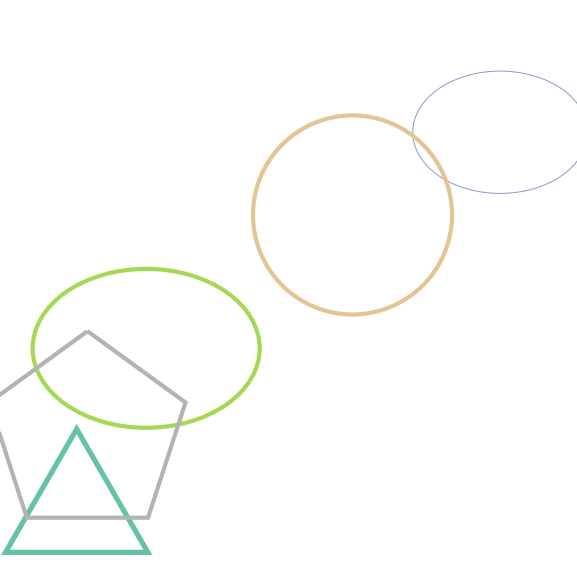[{"shape": "triangle", "thickness": 2.5, "radius": 0.71, "center": [0.133, 0.114]}, {"shape": "oval", "thickness": 0.5, "radius": 0.76, "center": [0.866, 0.77]}, {"shape": "oval", "thickness": 2, "radius": 0.98, "center": [0.253, 0.396]}, {"shape": "circle", "thickness": 2, "radius": 0.86, "center": [0.61, 0.627]}, {"shape": "pentagon", "thickness": 2, "radius": 0.89, "center": [0.151, 0.247]}]